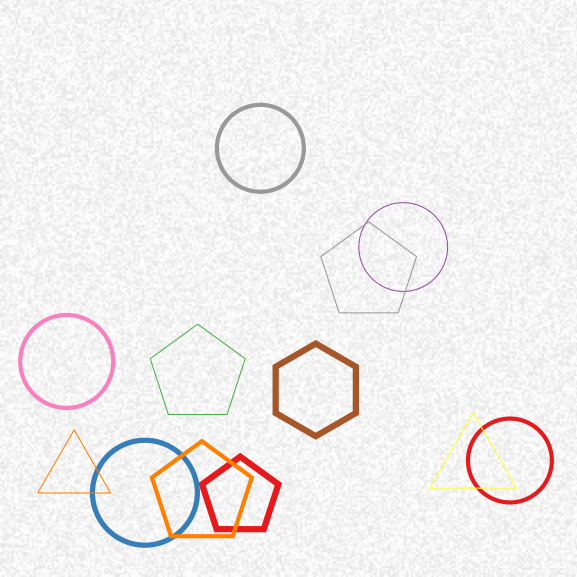[{"shape": "circle", "thickness": 2, "radius": 0.36, "center": [0.883, 0.202]}, {"shape": "pentagon", "thickness": 3, "radius": 0.35, "center": [0.416, 0.139]}, {"shape": "circle", "thickness": 2.5, "radius": 0.45, "center": [0.251, 0.146]}, {"shape": "pentagon", "thickness": 0.5, "radius": 0.43, "center": [0.342, 0.351]}, {"shape": "circle", "thickness": 0.5, "radius": 0.38, "center": [0.698, 0.571]}, {"shape": "pentagon", "thickness": 2, "radius": 0.45, "center": [0.35, 0.144]}, {"shape": "triangle", "thickness": 0.5, "radius": 0.36, "center": [0.128, 0.182]}, {"shape": "triangle", "thickness": 0.5, "radius": 0.43, "center": [0.819, 0.197]}, {"shape": "hexagon", "thickness": 3, "radius": 0.4, "center": [0.547, 0.324]}, {"shape": "circle", "thickness": 2, "radius": 0.4, "center": [0.116, 0.373]}, {"shape": "pentagon", "thickness": 0.5, "radius": 0.44, "center": [0.638, 0.528]}, {"shape": "circle", "thickness": 2, "radius": 0.38, "center": [0.451, 0.742]}]